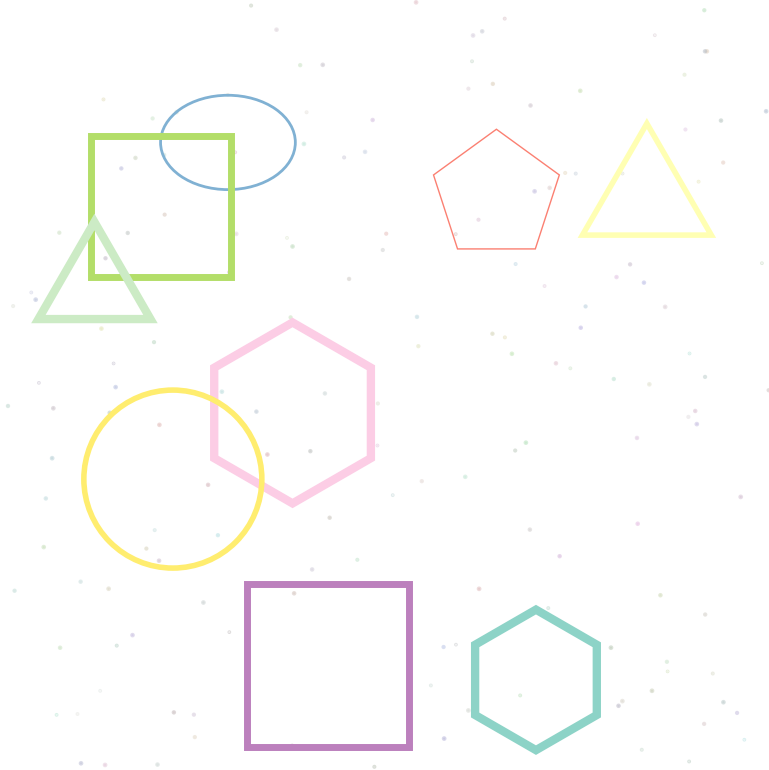[{"shape": "hexagon", "thickness": 3, "radius": 0.46, "center": [0.696, 0.117]}, {"shape": "triangle", "thickness": 2, "radius": 0.48, "center": [0.84, 0.743]}, {"shape": "pentagon", "thickness": 0.5, "radius": 0.43, "center": [0.645, 0.746]}, {"shape": "oval", "thickness": 1, "radius": 0.44, "center": [0.296, 0.815]}, {"shape": "square", "thickness": 2.5, "radius": 0.46, "center": [0.209, 0.732]}, {"shape": "hexagon", "thickness": 3, "radius": 0.59, "center": [0.38, 0.464]}, {"shape": "square", "thickness": 2.5, "radius": 0.53, "center": [0.426, 0.135]}, {"shape": "triangle", "thickness": 3, "radius": 0.42, "center": [0.123, 0.628]}, {"shape": "circle", "thickness": 2, "radius": 0.58, "center": [0.224, 0.378]}]